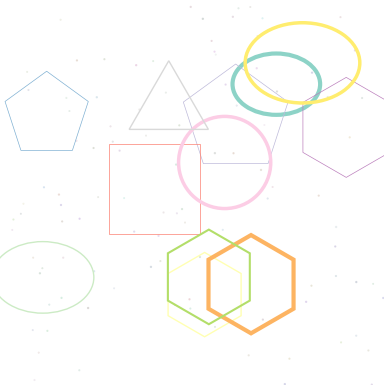[{"shape": "oval", "thickness": 3, "radius": 0.57, "center": [0.718, 0.781]}, {"shape": "hexagon", "thickness": 1, "radius": 0.55, "center": [0.531, 0.235]}, {"shape": "pentagon", "thickness": 0.5, "radius": 0.71, "center": [0.612, 0.691]}, {"shape": "square", "thickness": 0.5, "radius": 0.59, "center": [0.401, 0.509]}, {"shape": "pentagon", "thickness": 0.5, "radius": 0.57, "center": [0.121, 0.701]}, {"shape": "hexagon", "thickness": 3, "radius": 0.64, "center": [0.652, 0.262]}, {"shape": "hexagon", "thickness": 1.5, "radius": 0.61, "center": [0.542, 0.281]}, {"shape": "circle", "thickness": 2.5, "radius": 0.6, "center": [0.584, 0.578]}, {"shape": "triangle", "thickness": 1, "radius": 0.59, "center": [0.438, 0.723]}, {"shape": "hexagon", "thickness": 0.5, "radius": 0.65, "center": [0.899, 0.669]}, {"shape": "oval", "thickness": 1, "radius": 0.66, "center": [0.111, 0.28]}, {"shape": "oval", "thickness": 2.5, "radius": 0.74, "center": [0.786, 0.837]}]